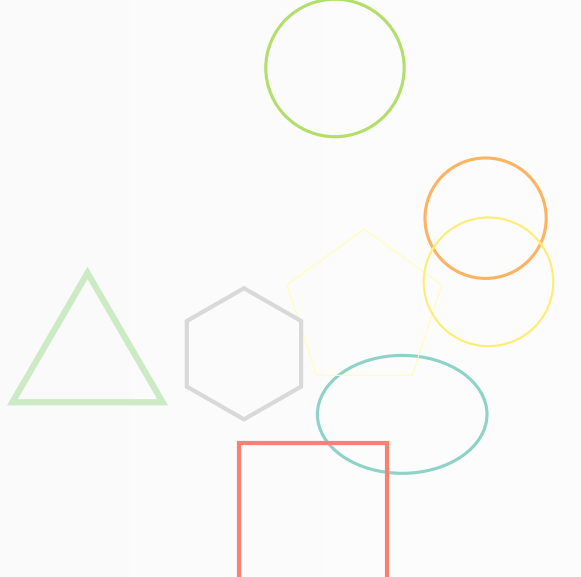[{"shape": "oval", "thickness": 1.5, "radius": 0.73, "center": [0.692, 0.282]}, {"shape": "pentagon", "thickness": 0.5, "radius": 0.7, "center": [0.627, 0.462]}, {"shape": "square", "thickness": 2, "radius": 0.64, "center": [0.538, 0.105]}, {"shape": "circle", "thickness": 1.5, "radius": 0.52, "center": [0.835, 0.621]}, {"shape": "circle", "thickness": 1.5, "radius": 0.6, "center": [0.576, 0.881]}, {"shape": "hexagon", "thickness": 2, "radius": 0.57, "center": [0.42, 0.386]}, {"shape": "triangle", "thickness": 3, "radius": 0.75, "center": [0.151, 0.377]}, {"shape": "circle", "thickness": 1, "radius": 0.56, "center": [0.84, 0.511]}]